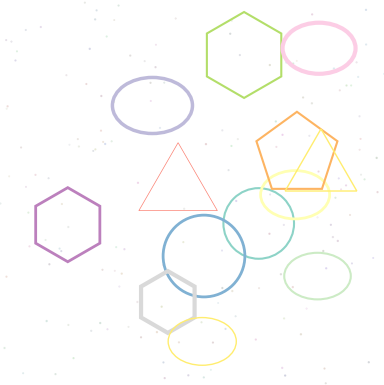[{"shape": "circle", "thickness": 1.5, "radius": 0.46, "center": [0.672, 0.42]}, {"shape": "oval", "thickness": 2, "radius": 0.45, "center": [0.767, 0.494]}, {"shape": "oval", "thickness": 2.5, "radius": 0.52, "center": [0.396, 0.726]}, {"shape": "triangle", "thickness": 0.5, "radius": 0.59, "center": [0.463, 0.512]}, {"shape": "circle", "thickness": 2, "radius": 0.53, "center": [0.53, 0.335]}, {"shape": "pentagon", "thickness": 1.5, "radius": 0.55, "center": [0.771, 0.599]}, {"shape": "hexagon", "thickness": 1.5, "radius": 0.56, "center": [0.634, 0.857]}, {"shape": "oval", "thickness": 3, "radius": 0.47, "center": [0.829, 0.875]}, {"shape": "hexagon", "thickness": 3, "radius": 0.4, "center": [0.436, 0.216]}, {"shape": "hexagon", "thickness": 2, "radius": 0.48, "center": [0.176, 0.416]}, {"shape": "oval", "thickness": 1.5, "radius": 0.43, "center": [0.825, 0.283]}, {"shape": "oval", "thickness": 1, "radius": 0.44, "center": [0.525, 0.113]}, {"shape": "triangle", "thickness": 1, "radius": 0.54, "center": [0.834, 0.558]}]